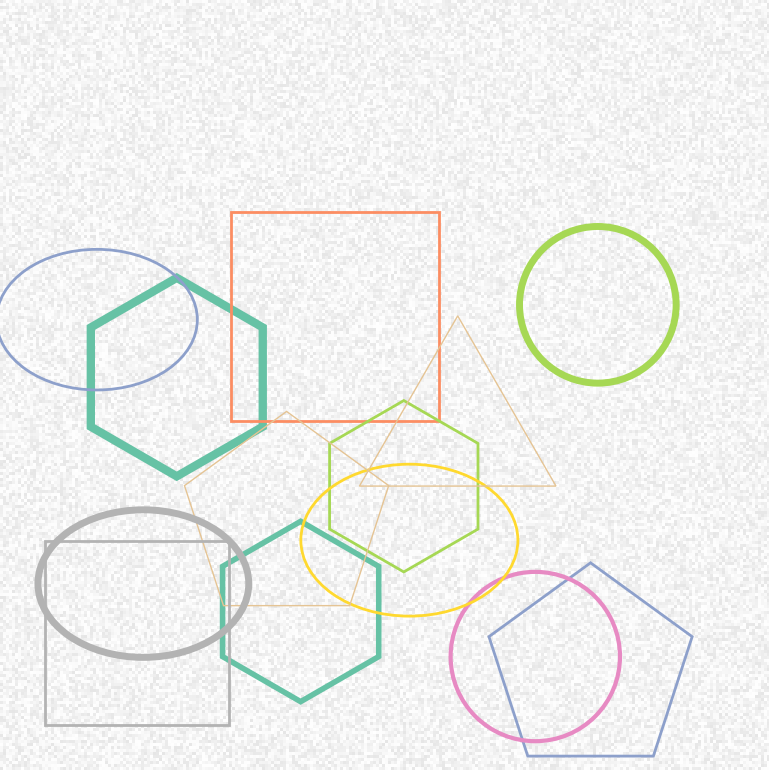[{"shape": "hexagon", "thickness": 2, "radius": 0.59, "center": [0.39, 0.206]}, {"shape": "hexagon", "thickness": 3, "radius": 0.64, "center": [0.23, 0.51]}, {"shape": "square", "thickness": 1, "radius": 0.68, "center": [0.435, 0.589]}, {"shape": "pentagon", "thickness": 1, "radius": 0.69, "center": [0.767, 0.13]}, {"shape": "oval", "thickness": 1, "radius": 0.65, "center": [0.126, 0.585]}, {"shape": "circle", "thickness": 1.5, "radius": 0.55, "center": [0.695, 0.147]}, {"shape": "circle", "thickness": 2.5, "radius": 0.51, "center": [0.776, 0.604]}, {"shape": "hexagon", "thickness": 1, "radius": 0.56, "center": [0.524, 0.369]}, {"shape": "oval", "thickness": 1, "radius": 0.7, "center": [0.532, 0.298]}, {"shape": "triangle", "thickness": 0.5, "radius": 0.74, "center": [0.594, 0.442]}, {"shape": "pentagon", "thickness": 0.5, "radius": 0.7, "center": [0.372, 0.326]}, {"shape": "oval", "thickness": 2.5, "radius": 0.68, "center": [0.186, 0.242]}, {"shape": "square", "thickness": 1, "radius": 0.6, "center": [0.178, 0.178]}]